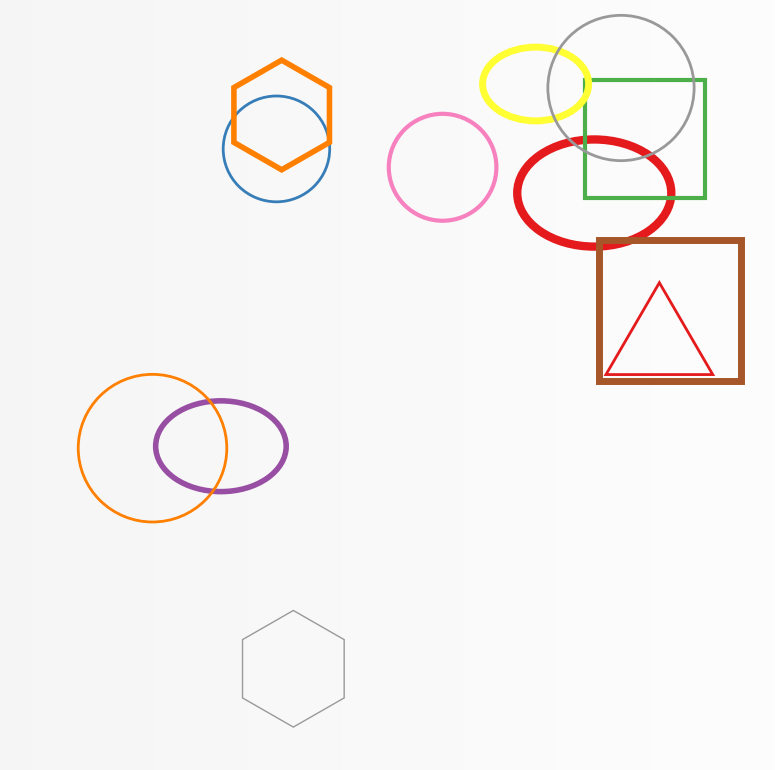[{"shape": "oval", "thickness": 3, "radius": 0.5, "center": [0.767, 0.749]}, {"shape": "triangle", "thickness": 1, "radius": 0.4, "center": [0.851, 0.553]}, {"shape": "circle", "thickness": 1, "radius": 0.34, "center": [0.357, 0.807]}, {"shape": "square", "thickness": 1.5, "radius": 0.39, "center": [0.832, 0.819]}, {"shape": "oval", "thickness": 2, "radius": 0.42, "center": [0.285, 0.42]}, {"shape": "hexagon", "thickness": 2, "radius": 0.36, "center": [0.363, 0.851]}, {"shape": "circle", "thickness": 1, "radius": 0.48, "center": [0.197, 0.418]}, {"shape": "oval", "thickness": 2.5, "radius": 0.34, "center": [0.691, 0.891]}, {"shape": "square", "thickness": 2.5, "radius": 0.46, "center": [0.864, 0.597]}, {"shape": "circle", "thickness": 1.5, "radius": 0.35, "center": [0.571, 0.783]}, {"shape": "circle", "thickness": 1, "radius": 0.47, "center": [0.801, 0.886]}, {"shape": "hexagon", "thickness": 0.5, "radius": 0.38, "center": [0.379, 0.131]}]